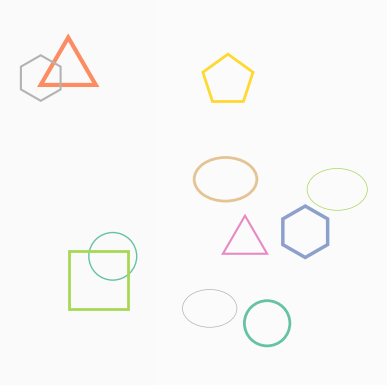[{"shape": "circle", "thickness": 2, "radius": 0.29, "center": [0.689, 0.16]}, {"shape": "circle", "thickness": 1, "radius": 0.31, "center": [0.291, 0.334]}, {"shape": "triangle", "thickness": 3, "radius": 0.41, "center": [0.176, 0.82]}, {"shape": "hexagon", "thickness": 2.5, "radius": 0.33, "center": [0.788, 0.398]}, {"shape": "triangle", "thickness": 1.5, "radius": 0.33, "center": [0.632, 0.374]}, {"shape": "square", "thickness": 2, "radius": 0.38, "center": [0.254, 0.273]}, {"shape": "oval", "thickness": 0.5, "radius": 0.39, "center": [0.87, 0.508]}, {"shape": "pentagon", "thickness": 2, "radius": 0.34, "center": [0.588, 0.791]}, {"shape": "oval", "thickness": 2, "radius": 0.4, "center": [0.582, 0.534]}, {"shape": "oval", "thickness": 0.5, "radius": 0.35, "center": [0.541, 0.199]}, {"shape": "hexagon", "thickness": 1.5, "radius": 0.3, "center": [0.105, 0.797]}]